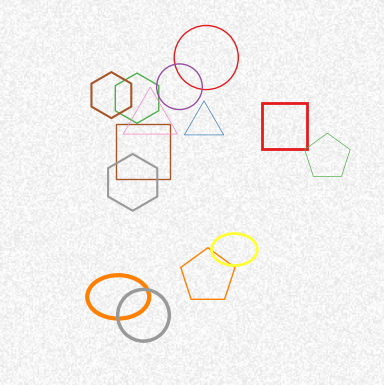[{"shape": "circle", "thickness": 1, "radius": 0.42, "center": [0.536, 0.851]}, {"shape": "square", "thickness": 2, "radius": 0.3, "center": [0.739, 0.672]}, {"shape": "triangle", "thickness": 0.5, "radius": 0.3, "center": [0.53, 0.679]}, {"shape": "pentagon", "thickness": 0.5, "radius": 0.31, "center": [0.85, 0.592]}, {"shape": "hexagon", "thickness": 1, "radius": 0.33, "center": [0.356, 0.745]}, {"shape": "circle", "thickness": 1, "radius": 0.3, "center": [0.466, 0.775]}, {"shape": "pentagon", "thickness": 1, "radius": 0.37, "center": [0.54, 0.282]}, {"shape": "oval", "thickness": 3, "radius": 0.4, "center": [0.307, 0.229]}, {"shape": "oval", "thickness": 2, "radius": 0.3, "center": [0.609, 0.352]}, {"shape": "hexagon", "thickness": 1.5, "radius": 0.3, "center": [0.289, 0.753]}, {"shape": "square", "thickness": 1, "radius": 0.35, "center": [0.371, 0.606]}, {"shape": "triangle", "thickness": 0.5, "radius": 0.41, "center": [0.39, 0.692]}, {"shape": "hexagon", "thickness": 1.5, "radius": 0.37, "center": [0.345, 0.526]}, {"shape": "circle", "thickness": 2.5, "radius": 0.34, "center": [0.373, 0.181]}]